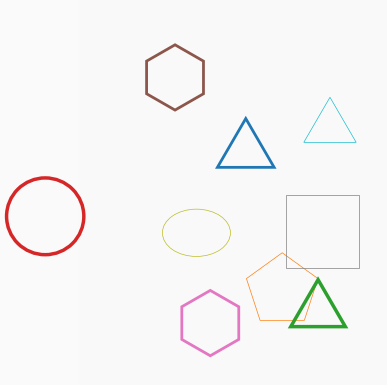[{"shape": "triangle", "thickness": 2, "radius": 0.42, "center": [0.634, 0.608]}, {"shape": "pentagon", "thickness": 0.5, "radius": 0.49, "center": [0.728, 0.246]}, {"shape": "triangle", "thickness": 2.5, "radius": 0.41, "center": [0.821, 0.192]}, {"shape": "circle", "thickness": 2.5, "radius": 0.5, "center": [0.117, 0.438]}, {"shape": "hexagon", "thickness": 2, "radius": 0.42, "center": [0.452, 0.799]}, {"shape": "hexagon", "thickness": 2, "radius": 0.42, "center": [0.543, 0.161]}, {"shape": "square", "thickness": 0.5, "radius": 0.47, "center": [0.832, 0.4]}, {"shape": "oval", "thickness": 0.5, "radius": 0.44, "center": [0.507, 0.395]}, {"shape": "triangle", "thickness": 0.5, "radius": 0.39, "center": [0.852, 0.669]}]